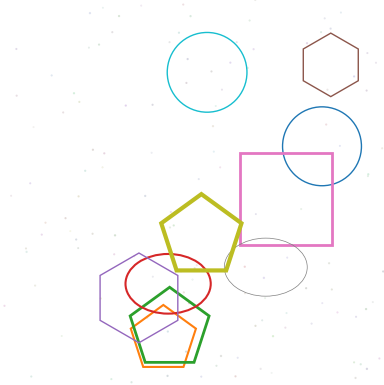[{"shape": "circle", "thickness": 1, "radius": 0.51, "center": [0.836, 0.62]}, {"shape": "pentagon", "thickness": 1.5, "radius": 0.44, "center": [0.424, 0.119]}, {"shape": "pentagon", "thickness": 2, "radius": 0.54, "center": [0.441, 0.146]}, {"shape": "oval", "thickness": 1.5, "radius": 0.55, "center": [0.437, 0.263]}, {"shape": "hexagon", "thickness": 1, "radius": 0.58, "center": [0.361, 0.226]}, {"shape": "hexagon", "thickness": 1, "radius": 0.41, "center": [0.859, 0.832]}, {"shape": "square", "thickness": 2, "radius": 0.59, "center": [0.743, 0.484]}, {"shape": "oval", "thickness": 0.5, "radius": 0.54, "center": [0.69, 0.306]}, {"shape": "pentagon", "thickness": 3, "radius": 0.55, "center": [0.523, 0.386]}, {"shape": "circle", "thickness": 1, "radius": 0.52, "center": [0.538, 0.812]}]